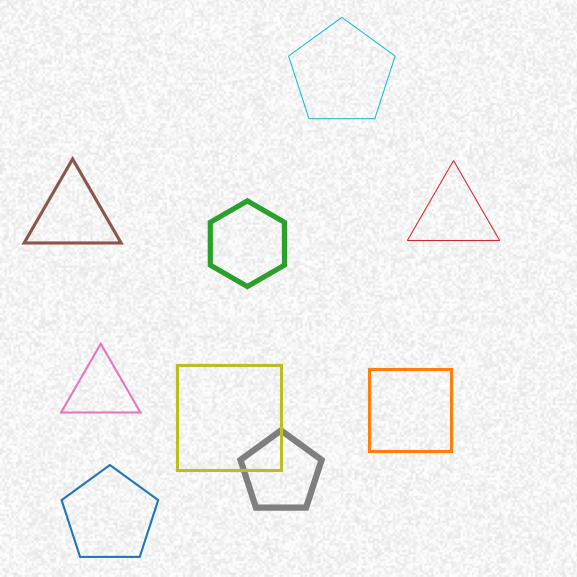[{"shape": "pentagon", "thickness": 1, "radius": 0.44, "center": [0.19, 0.106]}, {"shape": "square", "thickness": 1.5, "radius": 0.35, "center": [0.71, 0.289]}, {"shape": "hexagon", "thickness": 2.5, "radius": 0.37, "center": [0.428, 0.577]}, {"shape": "triangle", "thickness": 0.5, "radius": 0.46, "center": [0.785, 0.629]}, {"shape": "triangle", "thickness": 1.5, "radius": 0.48, "center": [0.126, 0.627]}, {"shape": "triangle", "thickness": 1, "radius": 0.4, "center": [0.174, 0.325]}, {"shape": "pentagon", "thickness": 3, "radius": 0.37, "center": [0.487, 0.18]}, {"shape": "square", "thickness": 1.5, "radius": 0.45, "center": [0.397, 0.277]}, {"shape": "pentagon", "thickness": 0.5, "radius": 0.48, "center": [0.592, 0.872]}]